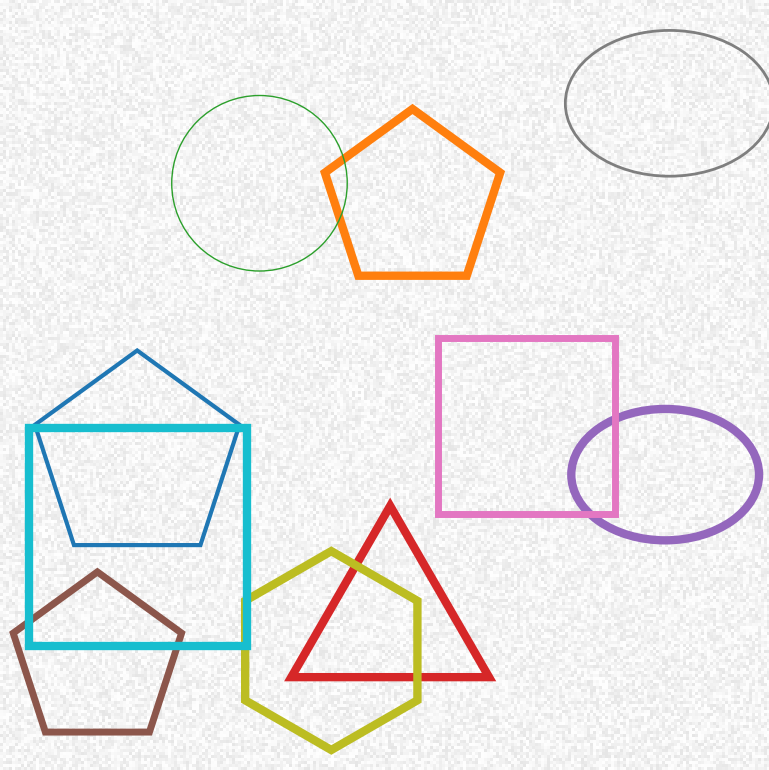[{"shape": "pentagon", "thickness": 1.5, "radius": 0.7, "center": [0.178, 0.405]}, {"shape": "pentagon", "thickness": 3, "radius": 0.6, "center": [0.536, 0.739]}, {"shape": "circle", "thickness": 0.5, "radius": 0.57, "center": [0.337, 0.762]}, {"shape": "triangle", "thickness": 3, "radius": 0.74, "center": [0.507, 0.195]}, {"shape": "oval", "thickness": 3, "radius": 0.61, "center": [0.864, 0.384]}, {"shape": "pentagon", "thickness": 2.5, "radius": 0.57, "center": [0.126, 0.142]}, {"shape": "square", "thickness": 2.5, "radius": 0.57, "center": [0.684, 0.447]}, {"shape": "oval", "thickness": 1, "radius": 0.68, "center": [0.869, 0.866]}, {"shape": "hexagon", "thickness": 3, "radius": 0.65, "center": [0.43, 0.155]}, {"shape": "square", "thickness": 3, "radius": 0.71, "center": [0.179, 0.302]}]